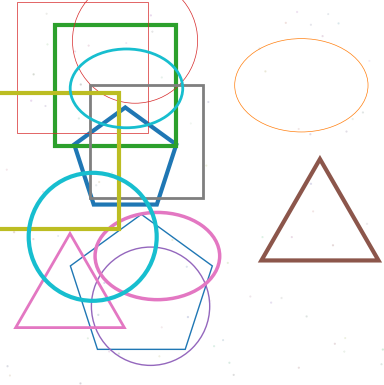[{"shape": "pentagon", "thickness": 1, "radius": 0.97, "center": [0.367, 0.249]}, {"shape": "pentagon", "thickness": 3, "radius": 0.7, "center": [0.325, 0.581]}, {"shape": "oval", "thickness": 0.5, "radius": 0.87, "center": [0.783, 0.778]}, {"shape": "square", "thickness": 3, "radius": 0.78, "center": [0.3, 0.778]}, {"shape": "circle", "thickness": 0.5, "radius": 0.81, "center": [0.351, 0.894]}, {"shape": "square", "thickness": 0.5, "radius": 0.85, "center": [0.215, 0.824]}, {"shape": "circle", "thickness": 1, "radius": 0.77, "center": [0.391, 0.205]}, {"shape": "triangle", "thickness": 3, "radius": 0.88, "center": [0.831, 0.411]}, {"shape": "triangle", "thickness": 2, "radius": 0.81, "center": [0.182, 0.231]}, {"shape": "oval", "thickness": 2.5, "radius": 0.81, "center": [0.409, 0.335]}, {"shape": "square", "thickness": 2, "radius": 0.74, "center": [0.381, 0.633]}, {"shape": "square", "thickness": 3, "radius": 0.88, "center": [0.133, 0.582]}, {"shape": "circle", "thickness": 3, "radius": 0.83, "center": [0.241, 0.385]}, {"shape": "oval", "thickness": 2, "radius": 0.73, "center": [0.328, 0.77]}]